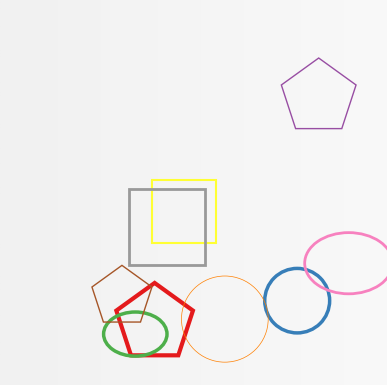[{"shape": "pentagon", "thickness": 3, "radius": 0.52, "center": [0.399, 0.161]}, {"shape": "circle", "thickness": 2.5, "radius": 0.42, "center": [0.767, 0.219]}, {"shape": "oval", "thickness": 2.5, "radius": 0.41, "center": [0.349, 0.132]}, {"shape": "pentagon", "thickness": 1, "radius": 0.51, "center": [0.822, 0.748]}, {"shape": "circle", "thickness": 0.5, "radius": 0.56, "center": [0.58, 0.171]}, {"shape": "square", "thickness": 1.5, "radius": 0.41, "center": [0.475, 0.45]}, {"shape": "pentagon", "thickness": 1, "radius": 0.41, "center": [0.315, 0.229]}, {"shape": "oval", "thickness": 2, "radius": 0.57, "center": [0.9, 0.316]}, {"shape": "square", "thickness": 2, "radius": 0.49, "center": [0.431, 0.411]}]